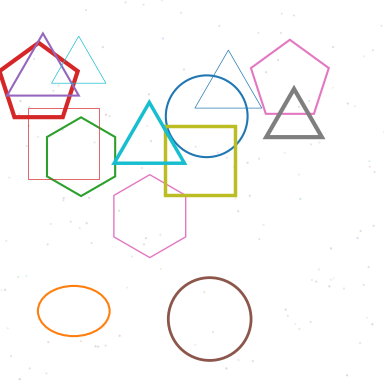[{"shape": "circle", "thickness": 1.5, "radius": 0.53, "center": [0.537, 0.698]}, {"shape": "triangle", "thickness": 0.5, "radius": 0.5, "center": [0.593, 0.769]}, {"shape": "oval", "thickness": 1.5, "radius": 0.47, "center": [0.192, 0.192]}, {"shape": "hexagon", "thickness": 1.5, "radius": 0.51, "center": [0.211, 0.593]}, {"shape": "square", "thickness": 0.5, "radius": 0.46, "center": [0.164, 0.628]}, {"shape": "pentagon", "thickness": 3, "radius": 0.53, "center": [0.1, 0.782]}, {"shape": "triangle", "thickness": 1.5, "radius": 0.54, "center": [0.111, 0.806]}, {"shape": "circle", "thickness": 2, "radius": 0.54, "center": [0.545, 0.171]}, {"shape": "hexagon", "thickness": 1, "radius": 0.54, "center": [0.389, 0.439]}, {"shape": "pentagon", "thickness": 1.5, "radius": 0.53, "center": [0.753, 0.79]}, {"shape": "triangle", "thickness": 3, "radius": 0.42, "center": [0.764, 0.686]}, {"shape": "square", "thickness": 2.5, "radius": 0.45, "center": [0.52, 0.583]}, {"shape": "triangle", "thickness": 0.5, "radius": 0.41, "center": [0.204, 0.825]}, {"shape": "triangle", "thickness": 2.5, "radius": 0.53, "center": [0.388, 0.629]}]